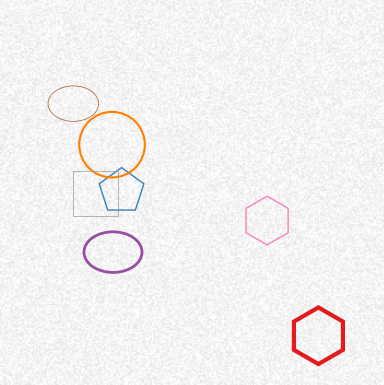[{"shape": "hexagon", "thickness": 3, "radius": 0.37, "center": [0.827, 0.128]}, {"shape": "pentagon", "thickness": 1, "radius": 0.3, "center": [0.316, 0.504]}, {"shape": "oval", "thickness": 2, "radius": 0.38, "center": [0.293, 0.345]}, {"shape": "circle", "thickness": 1.5, "radius": 0.43, "center": [0.291, 0.624]}, {"shape": "oval", "thickness": 0.5, "radius": 0.33, "center": [0.191, 0.731]}, {"shape": "hexagon", "thickness": 1, "radius": 0.32, "center": [0.694, 0.427]}, {"shape": "square", "thickness": 0.5, "radius": 0.29, "center": [0.247, 0.498]}]